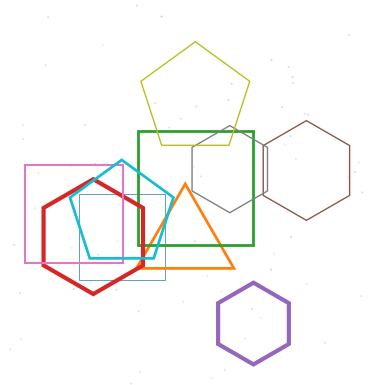[{"shape": "square", "thickness": 0.5, "radius": 0.56, "center": [0.318, 0.385]}, {"shape": "triangle", "thickness": 2, "radius": 0.73, "center": [0.481, 0.376]}, {"shape": "square", "thickness": 2, "radius": 0.74, "center": [0.508, 0.511]}, {"shape": "hexagon", "thickness": 3, "radius": 0.75, "center": [0.242, 0.385]}, {"shape": "hexagon", "thickness": 3, "radius": 0.53, "center": [0.658, 0.16]}, {"shape": "hexagon", "thickness": 1, "radius": 0.65, "center": [0.796, 0.557]}, {"shape": "square", "thickness": 1.5, "radius": 0.64, "center": [0.192, 0.444]}, {"shape": "hexagon", "thickness": 1, "radius": 0.57, "center": [0.597, 0.561]}, {"shape": "pentagon", "thickness": 1, "radius": 0.74, "center": [0.507, 0.743]}, {"shape": "pentagon", "thickness": 2, "radius": 0.71, "center": [0.316, 0.443]}]